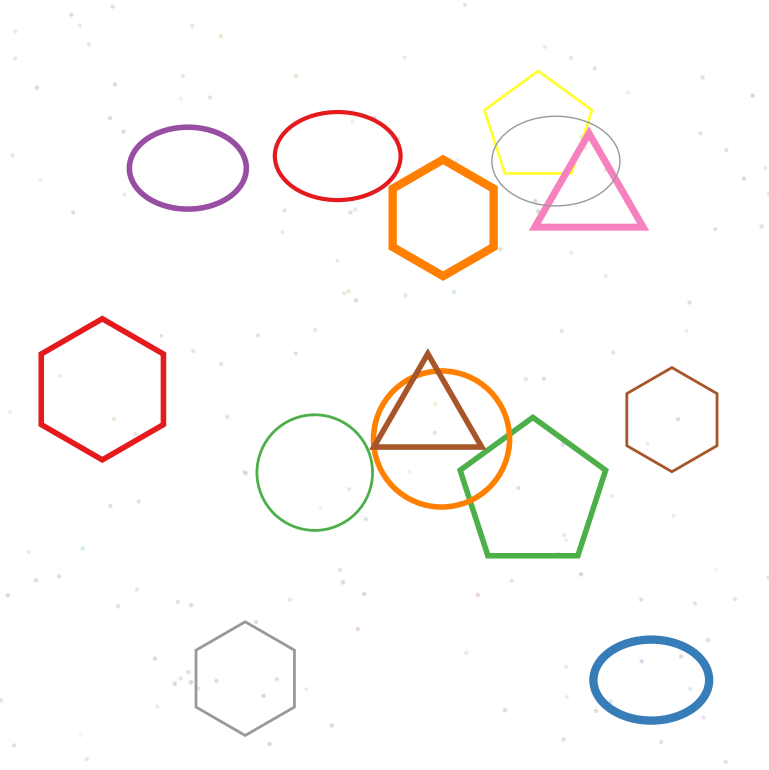[{"shape": "oval", "thickness": 1.5, "radius": 0.41, "center": [0.439, 0.797]}, {"shape": "hexagon", "thickness": 2, "radius": 0.46, "center": [0.133, 0.494]}, {"shape": "oval", "thickness": 3, "radius": 0.38, "center": [0.846, 0.117]}, {"shape": "circle", "thickness": 1, "radius": 0.38, "center": [0.409, 0.386]}, {"shape": "pentagon", "thickness": 2, "radius": 0.5, "center": [0.692, 0.359]}, {"shape": "oval", "thickness": 2, "radius": 0.38, "center": [0.244, 0.782]}, {"shape": "circle", "thickness": 2, "radius": 0.44, "center": [0.573, 0.43]}, {"shape": "hexagon", "thickness": 3, "radius": 0.38, "center": [0.575, 0.717]}, {"shape": "pentagon", "thickness": 1, "radius": 0.37, "center": [0.699, 0.834]}, {"shape": "triangle", "thickness": 2, "radius": 0.4, "center": [0.556, 0.46]}, {"shape": "hexagon", "thickness": 1, "radius": 0.34, "center": [0.873, 0.455]}, {"shape": "triangle", "thickness": 2.5, "radius": 0.41, "center": [0.765, 0.746]}, {"shape": "hexagon", "thickness": 1, "radius": 0.37, "center": [0.318, 0.119]}, {"shape": "oval", "thickness": 0.5, "radius": 0.42, "center": [0.722, 0.791]}]